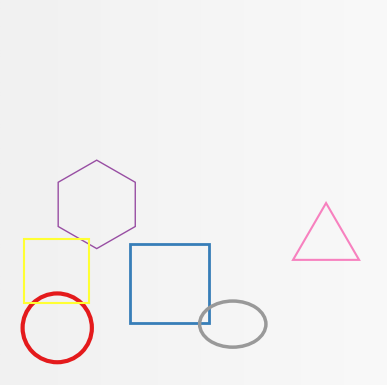[{"shape": "circle", "thickness": 3, "radius": 0.45, "center": [0.148, 0.148]}, {"shape": "square", "thickness": 2, "radius": 0.51, "center": [0.437, 0.264]}, {"shape": "hexagon", "thickness": 1, "radius": 0.57, "center": [0.25, 0.469]}, {"shape": "square", "thickness": 1.5, "radius": 0.42, "center": [0.145, 0.297]}, {"shape": "triangle", "thickness": 1.5, "radius": 0.49, "center": [0.841, 0.374]}, {"shape": "oval", "thickness": 2.5, "radius": 0.43, "center": [0.601, 0.158]}]